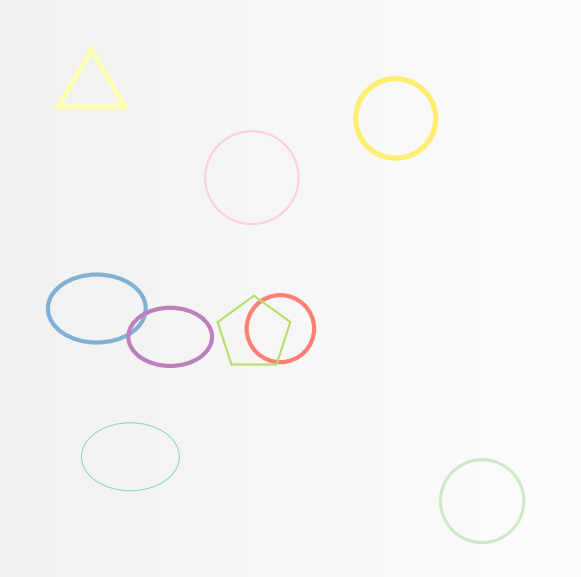[{"shape": "oval", "thickness": 0.5, "radius": 0.42, "center": [0.224, 0.208]}, {"shape": "triangle", "thickness": 2.5, "radius": 0.33, "center": [0.158, 0.847]}, {"shape": "circle", "thickness": 2, "radius": 0.29, "center": [0.482, 0.43]}, {"shape": "oval", "thickness": 2, "radius": 0.42, "center": [0.167, 0.465]}, {"shape": "pentagon", "thickness": 1, "radius": 0.33, "center": [0.437, 0.421]}, {"shape": "circle", "thickness": 1, "radius": 0.4, "center": [0.433, 0.692]}, {"shape": "oval", "thickness": 2, "radius": 0.36, "center": [0.293, 0.416]}, {"shape": "circle", "thickness": 1.5, "radius": 0.36, "center": [0.83, 0.131]}, {"shape": "circle", "thickness": 2.5, "radius": 0.34, "center": [0.681, 0.794]}]